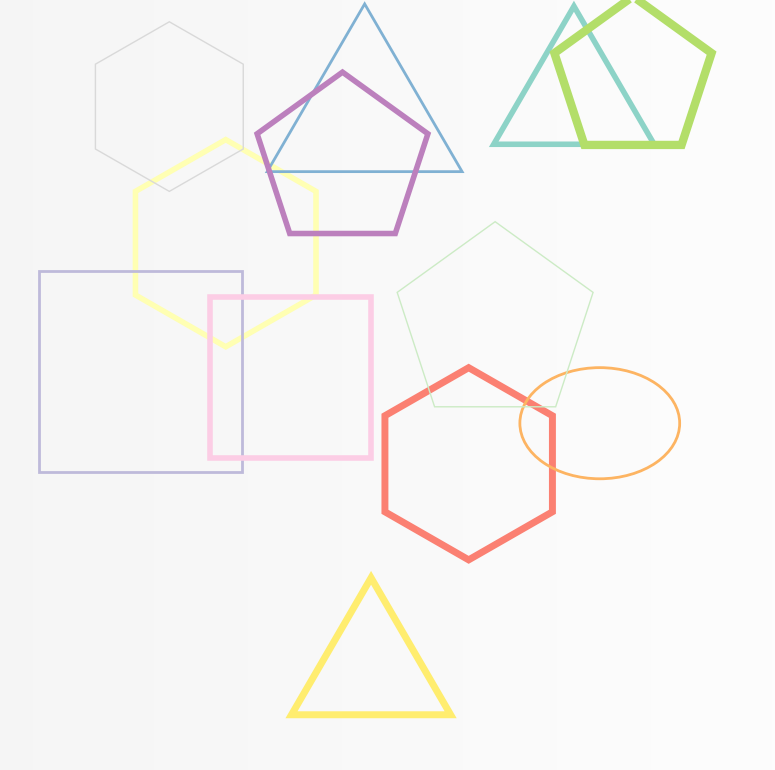[{"shape": "triangle", "thickness": 2, "radius": 0.6, "center": [0.741, 0.872]}, {"shape": "hexagon", "thickness": 2, "radius": 0.67, "center": [0.291, 0.684]}, {"shape": "square", "thickness": 1, "radius": 0.65, "center": [0.181, 0.517]}, {"shape": "hexagon", "thickness": 2.5, "radius": 0.62, "center": [0.605, 0.398]}, {"shape": "triangle", "thickness": 1, "radius": 0.73, "center": [0.471, 0.85]}, {"shape": "oval", "thickness": 1, "radius": 0.52, "center": [0.774, 0.45]}, {"shape": "pentagon", "thickness": 3, "radius": 0.53, "center": [0.817, 0.898]}, {"shape": "square", "thickness": 2, "radius": 0.52, "center": [0.375, 0.509]}, {"shape": "hexagon", "thickness": 0.5, "radius": 0.55, "center": [0.218, 0.862]}, {"shape": "pentagon", "thickness": 2, "radius": 0.58, "center": [0.442, 0.79]}, {"shape": "pentagon", "thickness": 0.5, "radius": 0.66, "center": [0.639, 0.579]}, {"shape": "triangle", "thickness": 2.5, "radius": 0.59, "center": [0.479, 0.131]}]